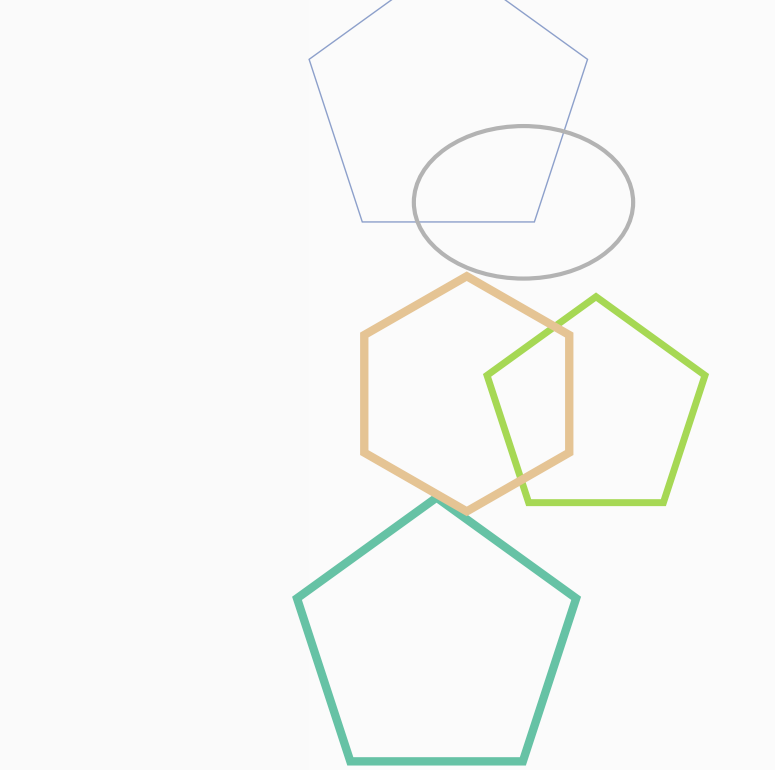[{"shape": "pentagon", "thickness": 3, "radius": 0.95, "center": [0.563, 0.164]}, {"shape": "pentagon", "thickness": 0.5, "radius": 0.94, "center": [0.578, 0.865]}, {"shape": "pentagon", "thickness": 2.5, "radius": 0.74, "center": [0.769, 0.467]}, {"shape": "hexagon", "thickness": 3, "radius": 0.76, "center": [0.602, 0.489]}, {"shape": "oval", "thickness": 1.5, "radius": 0.71, "center": [0.675, 0.737]}]